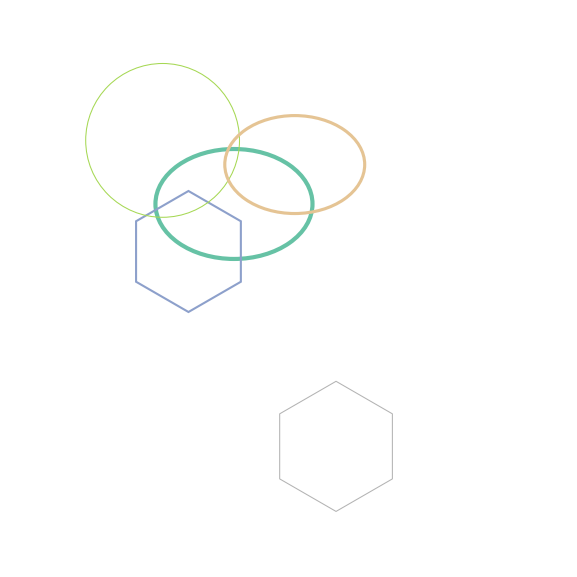[{"shape": "oval", "thickness": 2, "radius": 0.68, "center": [0.405, 0.646]}, {"shape": "hexagon", "thickness": 1, "radius": 0.52, "center": [0.326, 0.564]}, {"shape": "circle", "thickness": 0.5, "radius": 0.67, "center": [0.282, 0.756]}, {"shape": "oval", "thickness": 1.5, "radius": 0.61, "center": [0.51, 0.714]}, {"shape": "hexagon", "thickness": 0.5, "radius": 0.56, "center": [0.582, 0.226]}]